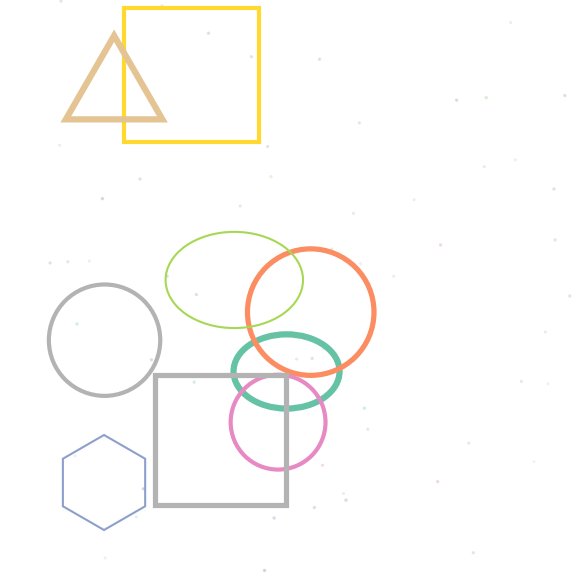[{"shape": "oval", "thickness": 3, "radius": 0.46, "center": [0.496, 0.356]}, {"shape": "circle", "thickness": 2.5, "radius": 0.55, "center": [0.538, 0.459]}, {"shape": "hexagon", "thickness": 1, "radius": 0.41, "center": [0.18, 0.164]}, {"shape": "circle", "thickness": 2, "radius": 0.41, "center": [0.482, 0.268]}, {"shape": "oval", "thickness": 1, "radius": 0.59, "center": [0.406, 0.514]}, {"shape": "square", "thickness": 2, "radius": 0.58, "center": [0.332, 0.869]}, {"shape": "triangle", "thickness": 3, "radius": 0.48, "center": [0.198, 0.841]}, {"shape": "square", "thickness": 2.5, "radius": 0.57, "center": [0.382, 0.237]}, {"shape": "circle", "thickness": 2, "radius": 0.48, "center": [0.181, 0.41]}]